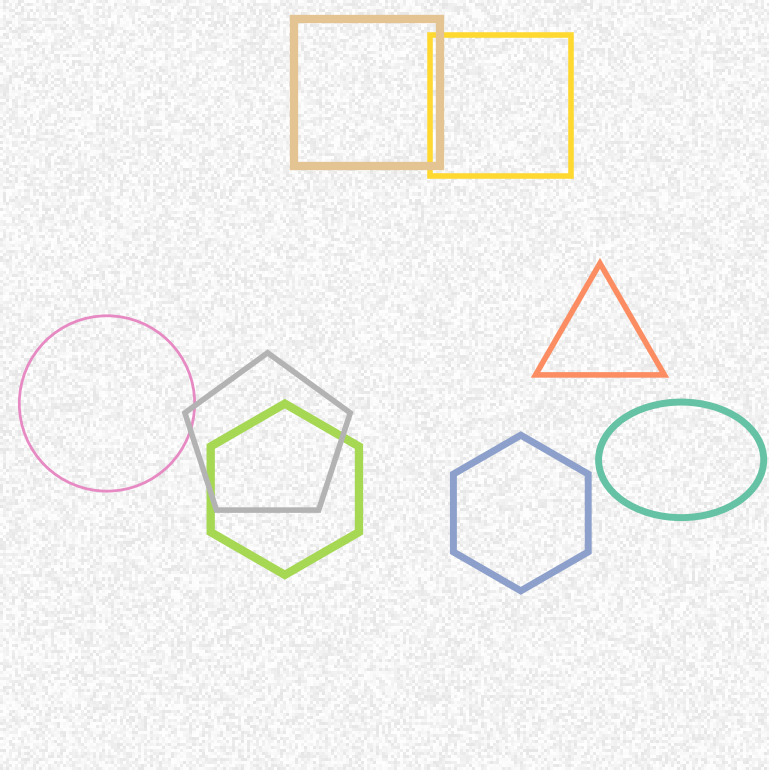[{"shape": "oval", "thickness": 2.5, "radius": 0.54, "center": [0.885, 0.403]}, {"shape": "triangle", "thickness": 2, "radius": 0.48, "center": [0.779, 0.561]}, {"shape": "hexagon", "thickness": 2.5, "radius": 0.51, "center": [0.676, 0.334]}, {"shape": "circle", "thickness": 1, "radius": 0.57, "center": [0.139, 0.476]}, {"shape": "hexagon", "thickness": 3, "radius": 0.56, "center": [0.37, 0.365]}, {"shape": "square", "thickness": 2, "radius": 0.46, "center": [0.65, 0.863]}, {"shape": "square", "thickness": 3, "radius": 0.47, "center": [0.477, 0.88]}, {"shape": "pentagon", "thickness": 2, "radius": 0.56, "center": [0.347, 0.429]}]